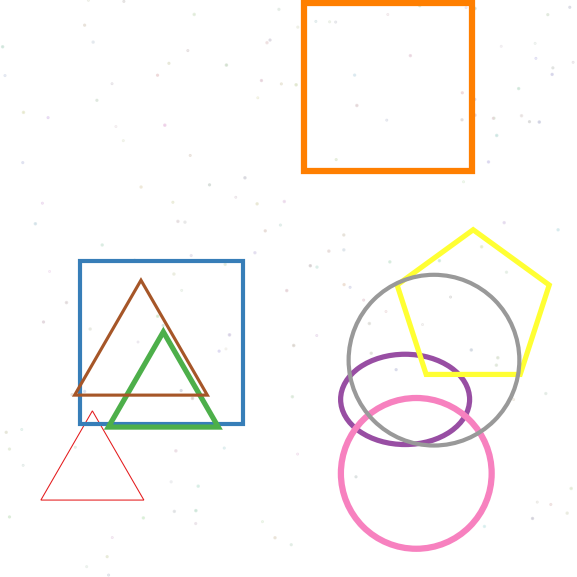[{"shape": "triangle", "thickness": 0.5, "radius": 0.51, "center": [0.16, 0.185]}, {"shape": "square", "thickness": 2, "radius": 0.71, "center": [0.28, 0.406]}, {"shape": "triangle", "thickness": 2.5, "radius": 0.55, "center": [0.283, 0.315]}, {"shape": "oval", "thickness": 2.5, "radius": 0.56, "center": [0.701, 0.308]}, {"shape": "square", "thickness": 3, "radius": 0.73, "center": [0.672, 0.849]}, {"shape": "pentagon", "thickness": 2.5, "radius": 0.69, "center": [0.819, 0.463]}, {"shape": "triangle", "thickness": 1.5, "radius": 0.66, "center": [0.244, 0.381]}, {"shape": "circle", "thickness": 3, "radius": 0.65, "center": [0.721, 0.179]}, {"shape": "circle", "thickness": 2, "radius": 0.74, "center": [0.751, 0.375]}]